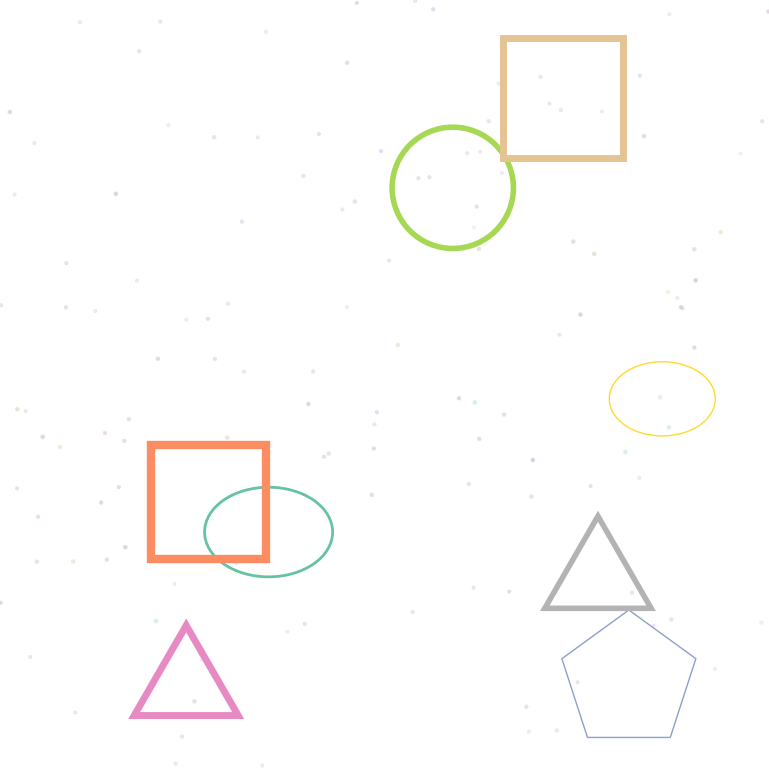[{"shape": "oval", "thickness": 1, "radius": 0.42, "center": [0.349, 0.309]}, {"shape": "square", "thickness": 3, "radius": 0.37, "center": [0.271, 0.348]}, {"shape": "pentagon", "thickness": 0.5, "radius": 0.46, "center": [0.817, 0.116]}, {"shape": "triangle", "thickness": 2.5, "radius": 0.39, "center": [0.242, 0.11]}, {"shape": "circle", "thickness": 2, "radius": 0.39, "center": [0.588, 0.756]}, {"shape": "oval", "thickness": 0.5, "radius": 0.34, "center": [0.86, 0.482]}, {"shape": "square", "thickness": 2.5, "radius": 0.39, "center": [0.731, 0.872]}, {"shape": "triangle", "thickness": 2, "radius": 0.4, "center": [0.777, 0.25]}]